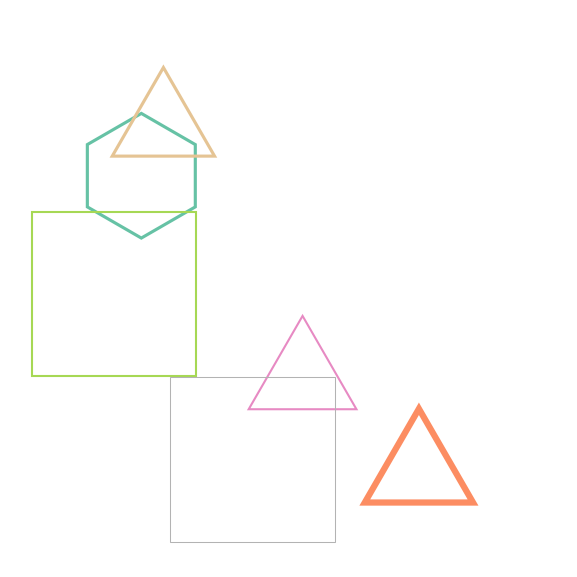[{"shape": "hexagon", "thickness": 1.5, "radius": 0.54, "center": [0.245, 0.695]}, {"shape": "triangle", "thickness": 3, "radius": 0.54, "center": [0.725, 0.183]}, {"shape": "triangle", "thickness": 1, "radius": 0.54, "center": [0.524, 0.344]}, {"shape": "square", "thickness": 1, "radius": 0.71, "center": [0.198, 0.49]}, {"shape": "triangle", "thickness": 1.5, "radius": 0.51, "center": [0.283, 0.78]}, {"shape": "square", "thickness": 0.5, "radius": 0.72, "center": [0.438, 0.203]}]